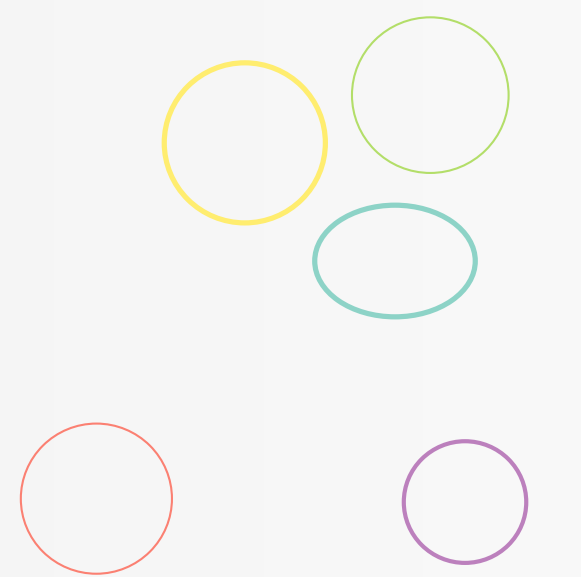[{"shape": "oval", "thickness": 2.5, "radius": 0.69, "center": [0.68, 0.547]}, {"shape": "circle", "thickness": 1, "radius": 0.65, "center": [0.166, 0.136]}, {"shape": "circle", "thickness": 1, "radius": 0.67, "center": [0.74, 0.834]}, {"shape": "circle", "thickness": 2, "radius": 0.53, "center": [0.8, 0.13]}, {"shape": "circle", "thickness": 2.5, "radius": 0.69, "center": [0.421, 0.752]}]